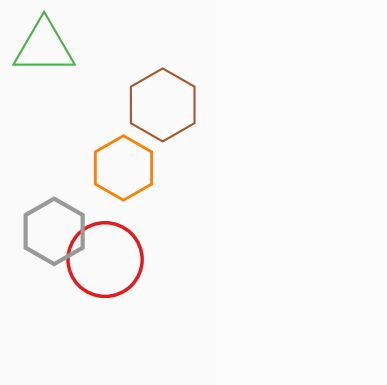[{"shape": "circle", "thickness": 2.5, "radius": 0.48, "center": [0.271, 0.326]}, {"shape": "triangle", "thickness": 1.5, "radius": 0.46, "center": [0.114, 0.878]}, {"shape": "hexagon", "thickness": 2, "radius": 0.42, "center": [0.319, 0.564]}, {"shape": "hexagon", "thickness": 1.5, "radius": 0.47, "center": [0.42, 0.727]}, {"shape": "hexagon", "thickness": 3, "radius": 0.42, "center": [0.14, 0.399]}]